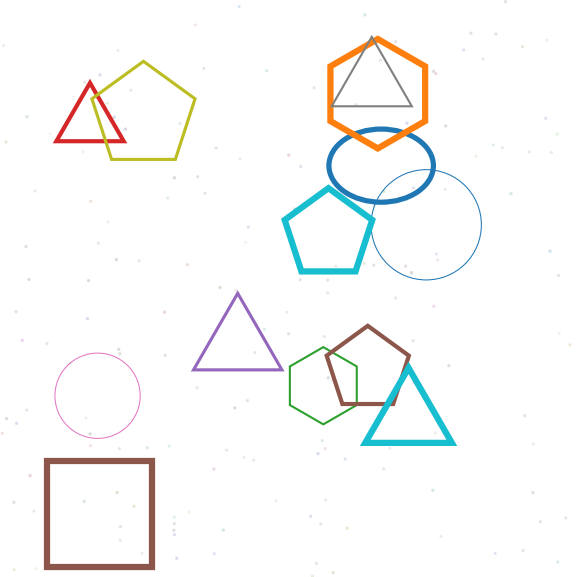[{"shape": "oval", "thickness": 2.5, "radius": 0.45, "center": [0.66, 0.712]}, {"shape": "circle", "thickness": 0.5, "radius": 0.48, "center": [0.738, 0.61]}, {"shape": "hexagon", "thickness": 3, "radius": 0.47, "center": [0.654, 0.837]}, {"shape": "hexagon", "thickness": 1, "radius": 0.33, "center": [0.56, 0.331]}, {"shape": "triangle", "thickness": 2, "radius": 0.34, "center": [0.156, 0.788]}, {"shape": "triangle", "thickness": 1.5, "radius": 0.44, "center": [0.412, 0.403]}, {"shape": "square", "thickness": 3, "radius": 0.46, "center": [0.173, 0.109]}, {"shape": "pentagon", "thickness": 2, "radius": 0.37, "center": [0.637, 0.36]}, {"shape": "circle", "thickness": 0.5, "radius": 0.37, "center": [0.169, 0.314]}, {"shape": "triangle", "thickness": 1, "radius": 0.4, "center": [0.644, 0.855]}, {"shape": "pentagon", "thickness": 1.5, "radius": 0.47, "center": [0.248, 0.799]}, {"shape": "triangle", "thickness": 3, "radius": 0.43, "center": [0.707, 0.276]}, {"shape": "pentagon", "thickness": 3, "radius": 0.4, "center": [0.569, 0.594]}]